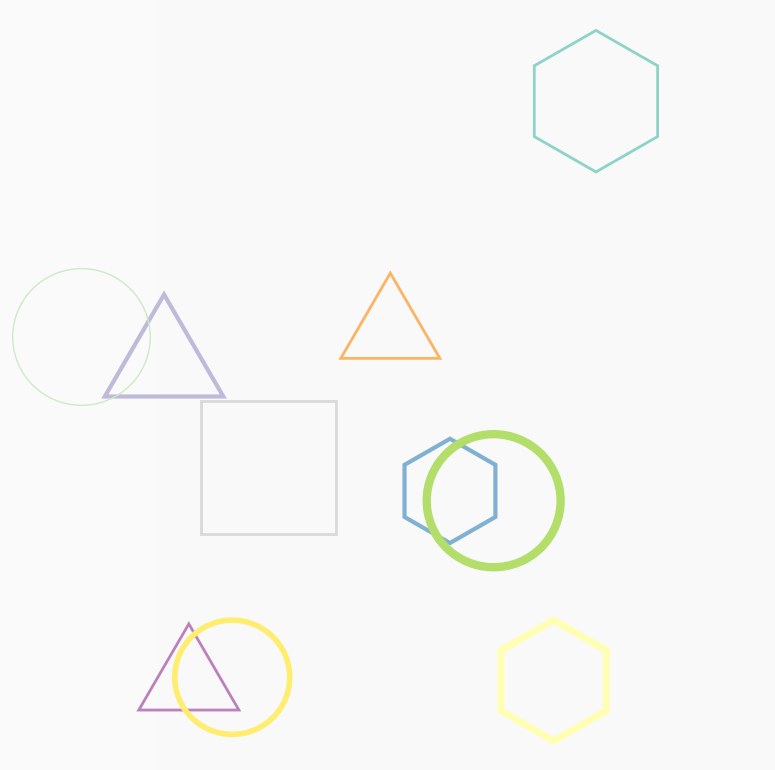[{"shape": "hexagon", "thickness": 1, "radius": 0.46, "center": [0.769, 0.869]}, {"shape": "hexagon", "thickness": 2.5, "radius": 0.39, "center": [0.714, 0.116]}, {"shape": "triangle", "thickness": 1.5, "radius": 0.44, "center": [0.212, 0.529]}, {"shape": "hexagon", "thickness": 1.5, "radius": 0.34, "center": [0.581, 0.362]}, {"shape": "triangle", "thickness": 1, "radius": 0.37, "center": [0.504, 0.571]}, {"shape": "circle", "thickness": 3, "radius": 0.43, "center": [0.637, 0.35]}, {"shape": "square", "thickness": 1, "radius": 0.43, "center": [0.346, 0.393]}, {"shape": "triangle", "thickness": 1, "radius": 0.37, "center": [0.244, 0.115]}, {"shape": "circle", "thickness": 0.5, "radius": 0.44, "center": [0.105, 0.562]}, {"shape": "circle", "thickness": 2, "radius": 0.37, "center": [0.3, 0.12]}]